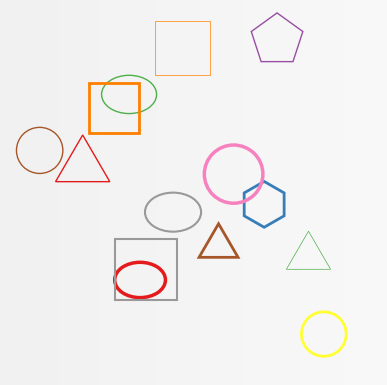[{"shape": "triangle", "thickness": 1, "radius": 0.4, "center": [0.213, 0.569]}, {"shape": "oval", "thickness": 2.5, "radius": 0.33, "center": [0.361, 0.273]}, {"shape": "hexagon", "thickness": 2, "radius": 0.3, "center": [0.682, 0.469]}, {"shape": "triangle", "thickness": 0.5, "radius": 0.33, "center": [0.796, 0.334]}, {"shape": "oval", "thickness": 1, "radius": 0.35, "center": [0.333, 0.755]}, {"shape": "pentagon", "thickness": 1, "radius": 0.35, "center": [0.715, 0.897]}, {"shape": "square", "thickness": 0.5, "radius": 0.35, "center": [0.471, 0.876]}, {"shape": "square", "thickness": 2, "radius": 0.32, "center": [0.295, 0.719]}, {"shape": "circle", "thickness": 2, "radius": 0.29, "center": [0.836, 0.132]}, {"shape": "triangle", "thickness": 2, "radius": 0.29, "center": [0.564, 0.361]}, {"shape": "circle", "thickness": 1, "radius": 0.3, "center": [0.102, 0.609]}, {"shape": "circle", "thickness": 2.5, "radius": 0.38, "center": [0.603, 0.548]}, {"shape": "oval", "thickness": 1.5, "radius": 0.36, "center": [0.447, 0.449]}, {"shape": "square", "thickness": 1.5, "radius": 0.4, "center": [0.377, 0.3]}]